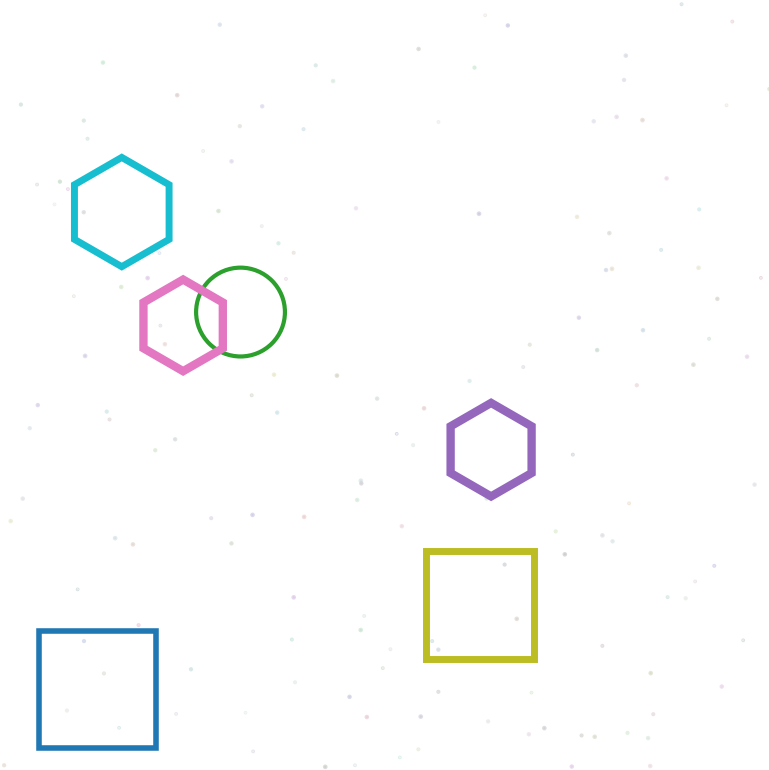[{"shape": "square", "thickness": 2, "radius": 0.38, "center": [0.127, 0.104]}, {"shape": "circle", "thickness": 1.5, "radius": 0.29, "center": [0.312, 0.595]}, {"shape": "hexagon", "thickness": 3, "radius": 0.3, "center": [0.638, 0.416]}, {"shape": "hexagon", "thickness": 3, "radius": 0.3, "center": [0.238, 0.577]}, {"shape": "square", "thickness": 2.5, "radius": 0.35, "center": [0.624, 0.214]}, {"shape": "hexagon", "thickness": 2.5, "radius": 0.35, "center": [0.158, 0.725]}]